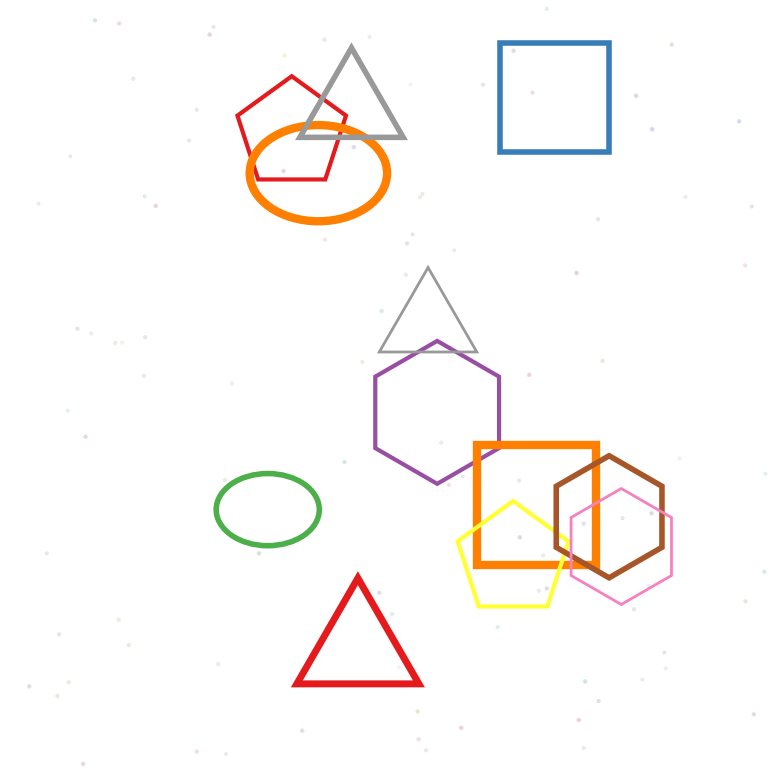[{"shape": "triangle", "thickness": 2.5, "radius": 0.46, "center": [0.465, 0.158]}, {"shape": "pentagon", "thickness": 1.5, "radius": 0.37, "center": [0.379, 0.827]}, {"shape": "square", "thickness": 2, "radius": 0.35, "center": [0.72, 0.873]}, {"shape": "oval", "thickness": 2, "radius": 0.33, "center": [0.348, 0.338]}, {"shape": "hexagon", "thickness": 1.5, "radius": 0.46, "center": [0.568, 0.464]}, {"shape": "oval", "thickness": 3, "radius": 0.45, "center": [0.413, 0.775]}, {"shape": "square", "thickness": 3, "radius": 0.39, "center": [0.696, 0.344]}, {"shape": "pentagon", "thickness": 1.5, "radius": 0.38, "center": [0.666, 0.274]}, {"shape": "hexagon", "thickness": 2, "radius": 0.4, "center": [0.791, 0.329]}, {"shape": "hexagon", "thickness": 1, "radius": 0.38, "center": [0.807, 0.29]}, {"shape": "triangle", "thickness": 1, "radius": 0.37, "center": [0.556, 0.579]}, {"shape": "triangle", "thickness": 2, "radius": 0.39, "center": [0.456, 0.86]}]